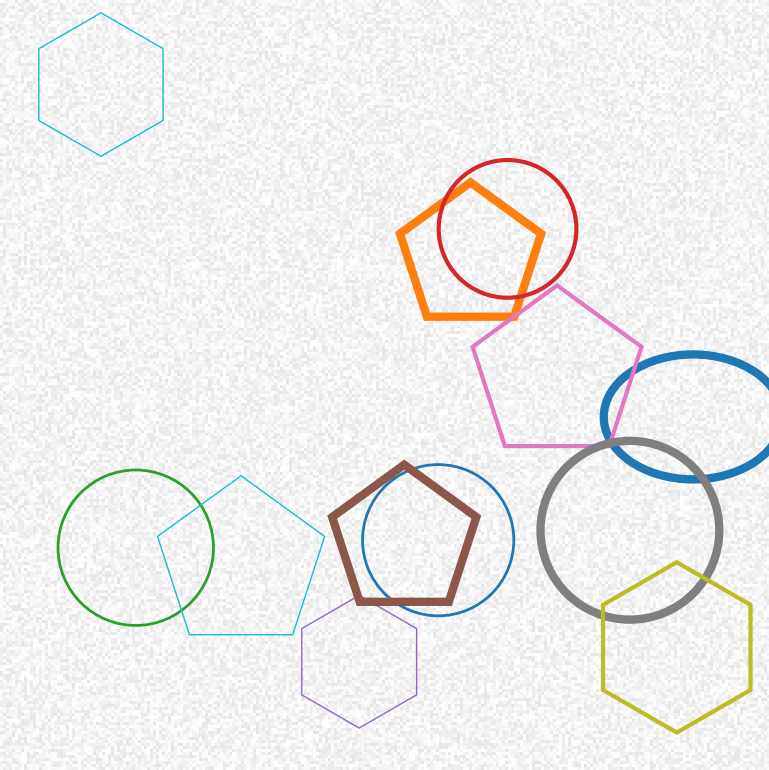[{"shape": "oval", "thickness": 3, "radius": 0.58, "center": [0.9, 0.459]}, {"shape": "circle", "thickness": 1, "radius": 0.49, "center": [0.569, 0.298]}, {"shape": "pentagon", "thickness": 3, "radius": 0.48, "center": [0.611, 0.667]}, {"shape": "circle", "thickness": 1, "radius": 0.5, "center": [0.176, 0.289]}, {"shape": "circle", "thickness": 1.5, "radius": 0.45, "center": [0.659, 0.703]}, {"shape": "hexagon", "thickness": 0.5, "radius": 0.43, "center": [0.466, 0.141]}, {"shape": "pentagon", "thickness": 3, "radius": 0.49, "center": [0.525, 0.298]}, {"shape": "pentagon", "thickness": 1.5, "radius": 0.58, "center": [0.723, 0.514]}, {"shape": "circle", "thickness": 3, "radius": 0.58, "center": [0.818, 0.311]}, {"shape": "hexagon", "thickness": 1.5, "radius": 0.55, "center": [0.879, 0.159]}, {"shape": "pentagon", "thickness": 0.5, "radius": 0.57, "center": [0.313, 0.268]}, {"shape": "hexagon", "thickness": 0.5, "radius": 0.47, "center": [0.131, 0.89]}]